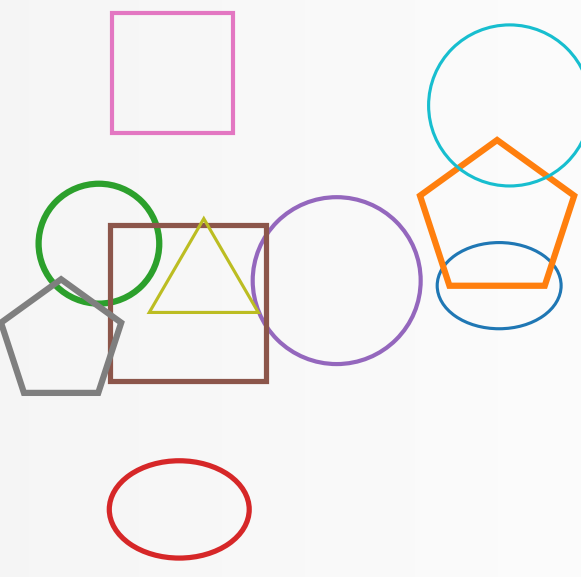[{"shape": "oval", "thickness": 1.5, "radius": 0.53, "center": [0.859, 0.504]}, {"shape": "pentagon", "thickness": 3, "radius": 0.7, "center": [0.855, 0.617]}, {"shape": "circle", "thickness": 3, "radius": 0.52, "center": [0.17, 0.577]}, {"shape": "oval", "thickness": 2.5, "radius": 0.6, "center": [0.308, 0.117]}, {"shape": "circle", "thickness": 2, "radius": 0.72, "center": [0.579, 0.513]}, {"shape": "square", "thickness": 2.5, "radius": 0.67, "center": [0.324, 0.474]}, {"shape": "square", "thickness": 2, "radius": 0.52, "center": [0.297, 0.873]}, {"shape": "pentagon", "thickness": 3, "radius": 0.54, "center": [0.105, 0.407]}, {"shape": "triangle", "thickness": 1.5, "radius": 0.54, "center": [0.351, 0.512]}, {"shape": "circle", "thickness": 1.5, "radius": 0.7, "center": [0.877, 0.817]}]